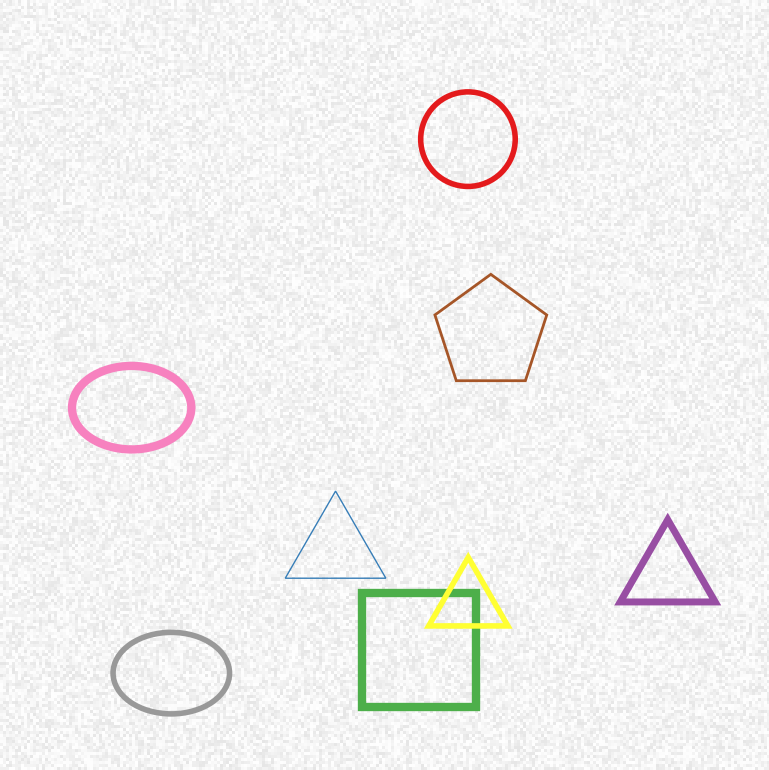[{"shape": "circle", "thickness": 2, "radius": 0.31, "center": [0.608, 0.819]}, {"shape": "triangle", "thickness": 0.5, "radius": 0.38, "center": [0.436, 0.287]}, {"shape": "square", "thickness": 3, "radius": 0.37, "center": [0.545, 0.156]}, {"shape": "triangle", "thickness": 2.5, "radius": 0.36, "center": [0.867, 0.254]}, {"shape": "triangle", "thickness": 2, "radius": 0.3, "center": [0.608, 0.217]}, {"shape": "pentagon", "thickness": 1, "radius": 0.38, "center": [0.637, 0.567]}, {"shape": "oval", "thickness": 3, "radius": 0.39, "center": [0.171, 0.471]}, {"shape": "oval", "thickness": 2, "radius": 0.38, "center": [0.222, 0.126]}]